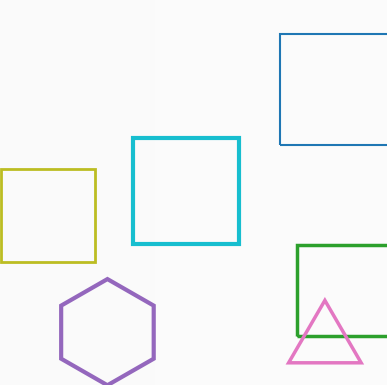[{"shape": "square", "thickness": 1.5, "radius": 0.72, "center": [0.865, 0.767]}, {"shape": "square", "thickness": 2.5, "radius": 0.59, "center": [0.884, 0.246]}, {"shape": "hexagon", "thickness": 3, "radius": 0.69, "center": [0.277, 0.137]}, {"shape": "triangle", "thickness": 2.5, "radius": 0.54, "center": [0.838, 0.112]}, {"shape": "square", "thickness": 2, "radius": 0.61, "center": [0.123, 0.441]}, {"shape": "square", "thickness": 3, "radius": 0.68, "center": [0.48, 0.504]}]